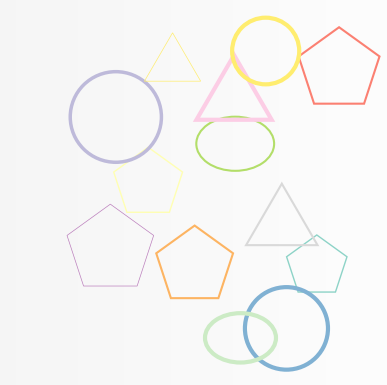[{"shape": "pentagon", "thickness": 1, "radius": 0.41, "center": [0.818, 0.308]}, {"shape": "pentagon", "thickness": 1, "radius": 0.47, "center": [0.382, 0.524]}, {"shape": "circle", "thickness": 2.5, "radius": 0.59, "center": [0.299, 0.696]}, {"shape": "pentagon", "thickness": 1.5, "radius": 0.55, "center": [0.875, 0.819]}, {"shape": "circle", "thickness": 3, "radius": 0.54, "center": [0.739, 0.147]}, {"shape": "pentagon", "thickness": 1.5, "radius": 0.52, "center": [0.502, 0.31]}, {"shape": "oval", "thickness": 1.5, "radius": 0.5, "center": [0.607, 0.627]}, {"shape": "triangle", "thickness": 3, "radius": 0.56, "center": [0.604, 0.745]}, {"shape": "triangle", "thickness": 1.5, "radius": 0.53, "center": [0.727, 0.416]}, {"shape": "pentagon", "thickness": 0.5, "radius": 0.59, "center": [0.285, 0.352]}, {"shape": "oval", "thickness": 3, "radius": 0.46, "center": [0.621, 0.122]}, {"shape": "triangle", "thickness": 0.5, "radius": 0.42, "center": [0.445, 0.831]}, {"shape": "circle", "thickness": 3, "radius": 0.43, "center": [0.686, 0.868]}]